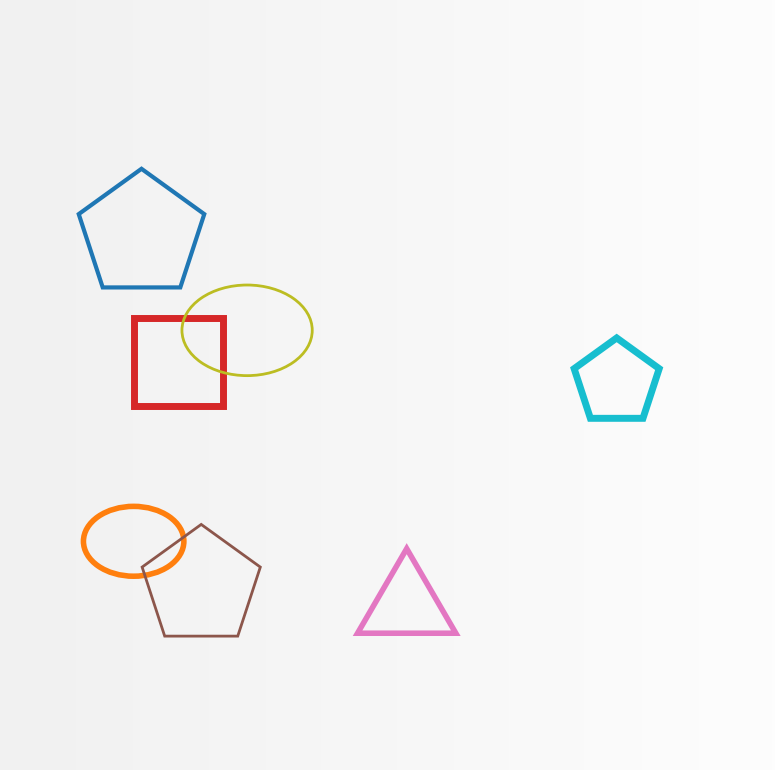[{"shape": "pentagon", "thickness": 1.5, "radius": 0.43, "center": [0.183, 0.696]}, {"shape": "oval", "thickness": 2, "radius": 0.32, "center": [0.172, 0.297]}, {"shape": "square", "thickness": 2.5, "radius": 0.29, "center": [0.23, 0.53]}, {"shape": "pentagon", "thickness": 1, "radius": 0.4, "center": [0.26, 0.239]}, {"shape": "triangle", "thickness": 2, "radius": 0.37, "center": [0.525, 0.214]}, {"shape": "oval", "thickness": 1, "radius": 0.42, "center": [0.319, 0.571]}, {"shape": "pentagon", "thickness": 2.5, "radius": 0.29, "center": [0.796, 0.503]}]